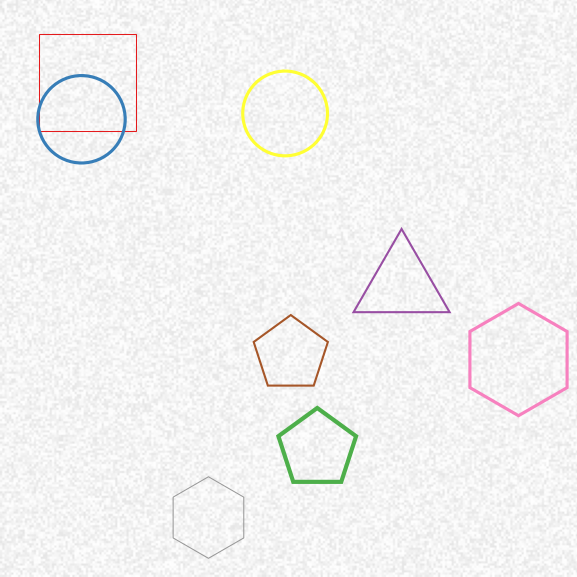[{"shape": "square", "thickness": 0.5, "radius": 0.42, "center": [0.152, 0.856]}, {"shape": "circle", "thickness": 1.5, "radius": 0.38, "center": [0.141, 0.793]}, {"shape": "pentagon", "thickness": 2, "radius": 0.35, "center": [0.549, 0.222]}, {"shape": "triangle", "thickness": 1, "radius": 0.48, "center": [0.695, 0.507]}, {"shape": "circle", "thickness": 1.5, "radius": 0.37, "center": [0.494, 0.803]}, {"shape": "pentagon", "thickness": 1, "radius": 0.34, "center": [0.504, 0.386]}, {"shape": "hexagon", "thickness": 1.5, "radius": 0.49, "center": [0.898, 0.377]}, {"shape": "hexagon", "thickness": 0.5, "radius": 0.35, "center": [0.361, 0.103]}]